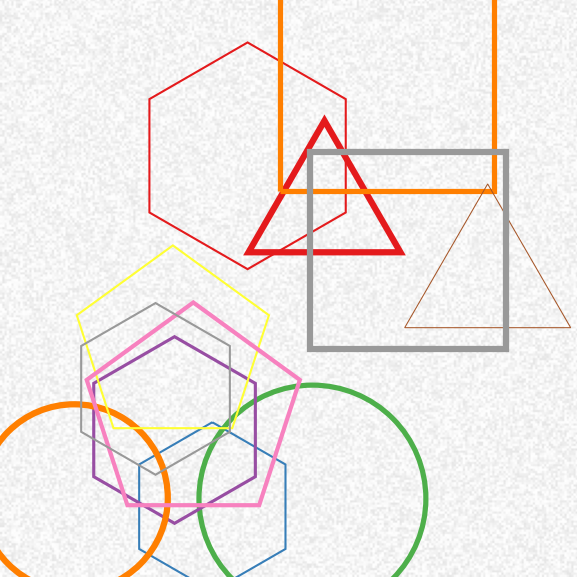[{"shape": "hexagon", "thickness": 1, "radius": 0.98, "center": [0.429, 0.729]}, {"shape": "triangle", "thickness": 3, "radius": 0.76, "center": [0.562, 0.638]}, {"shape": "hexagon", "thickness": 1, "radius": 0.73, "center": [0.368, 0.122]}, {"shape": "circle", "thickness": 2.5, "radius": 0.98, "center": [0.541, 0.136]}, {"shape": "hexagon", "thickness": 1.5, "radius": 0.81, "center": [0.302, 0.255]}, {"shape": "square", "thickness": 2.5, "radius": 0.93, "center": [0.67, 0.853]}, {"shape": "circle", "thickness": 3, "radius": 0.81, "center": [0.129, 0.137]}, {"shape": "pentagon", "thickness": 1, "radius": 0.87, "center": [0.299, 0.399]}, {"shape": "triangle", "thickness": 0.5, "radius": 0.83, "center": [0.844, 0.515]}, {"shape": "pentagon", "thickness": 2, "radius": 0.97, "center": [0.335, 0.281]}, {"shape": "square", "thickness": 3, "radius": 0.85, "center": [0.707, 0.565]}, {"shape": "hexagon", "thickness": 1, "radius": 0.74, "center": [0.269, 0.326]}]